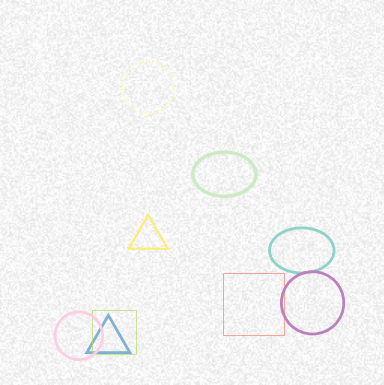[{"shape": "oval", "thickness": 2, "radius": 0.42, "center": [0.784, 0.35]}, {"shape": "circle", "thickness": 0.5, "radius": 0.34, "center": [0.385, 0.772]}, {"shape": "square", "thickness": 0.5, "radius": 0.4, "center": [0.659, 0.211]}, {"shape": "triangle", "thickness": 2, "radius": 0.32, "center": [0.281, 0.116]}, {"shape": "square", "thickness": 0.5, "radius": 0.29, "center": [0.296, 0.137]}, {"shape": "circle", "thickness": 2, "radius": 0.31, "center": [0.205, 0.128]}, {"shape": "circle", "thickness": 2, "radius": 0.41, "center": [0.812, 0.213]}, {"shape": "oval", "thickness": 2.5, "radius": 0.41, "center": [0.583, 0.547]}, {"shape": "triangle", "thickness": 1.5, "radius": 0.29, "center": [0.385, 0.383]}]